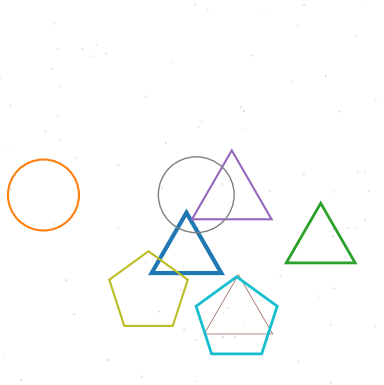[{"shape": "triangle", "thickness": 3, "radius": 0.52, "center": [0.484, 0.343]}, {"shape": "circle", "thickness": 1.5, "radius": 0.46, "center": [0.113, 0.493]}, {"shape": "triangle", "thickness": 2, "radius": 0.52, "center": [0.833, 0.369]}, {"shape": "triangle", "thickness": 1.5, "radius": 0.6, "center": [0.602, 0.49]}, {"shape": "triangle", "thickness": 0.5, "radius": 0.51, "center": [0.619, 0.184]}, {"shape": "circle", "thickness": 1, "radius": 0.49, "center": [0.51, 0.494]}, {"shape": "pentagon", "thickness": 1.5, "radius": 0.54, "center": [0.386, 0.24]}, {"shape": "pentagon", "thickness": 2, "radius": 0.55, "center": [0.615, 0.17]}]